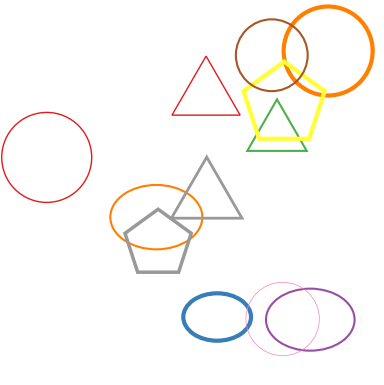[{"shape": "triangle", "thickness": 1, "radius": 0.51, "center": [0.535, 0.752]}, {"shape": "circle", "thickness": 1, "radius": 0.58, "center": [0.121, 0.591]}, {"shape": "oval", "thickness": 3, "radius": 0.44, "center": [0.564, 0.177]}, {"shape": "triangle", "thickness": 1.5, "radius": 0.45, "center": [0.72, 0.653]}, {"shape": "oval", "thickness": 1.5, "radius": 0.58, "center": [0.806, 0.17]}, {"shape": "circle", "thickness": 3, "radius": 0.58, "center": [0.852, 0.868]}, {"shape": "oval", "thickness": 1.5, "radius": 0.6, "center": [0.406, 0.436]}, {"shape": "pentagon", "thickness": 3, "radius": 0.55, "center": [0.738, 0.729]}, {"shape": "circle", "thickness": 1.5, "radius": 0.47, "center": [0.706, 0.857]}, {"shape": "circle", "thickness": 0.5, "radius": 0.48, "center": [0.734, 0.171]}, {"shape": "triangle", "thickness": 2, "radius": 0.53, "center": [0.537, 0.486]}, {"shape": "pentagon", "thickness": 2.5, "radius": 0.45, "center": [0.411, 0.366]}]